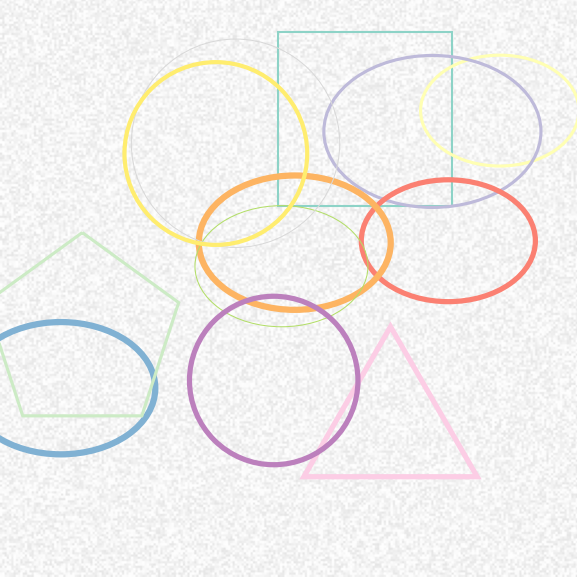[{"shape": "square", "thickness": 1, "radius": 0.75, "center": [0.631, 0.793]}, {"shape": "oval", "thickness": 1.5, "radius": 0.69, "center": [0.865, 0.808]}, {"shape": "oval", "thickness": 1.5, "radius": 0.94, "center": [0.749, 0.772]}, {"shape": "oval", "thickness": 2.5, "radius": 0.75, "center": [0.776, 0.582]}, {"shape": "oval", "thickness": 3, "radius": 0.82, "center": [0.105, 0.327]}, {"shape": "oval", "thickness": 3, "radius": 0.83, "center": [0.51, 0.579]}, {"shape": "oval", "thickness": 0.5, "radius": 0.75, "center": [0.487, 0.538]}, {"shape": "triangle", "thickness": 2.5, "radius": 0.87, "center": [0.676, 0.26]}, {"shape": "circle", "thickness": 0.5, "radius": 0.9, "center": [0.408, 0.751]}, {"shape": "circle", "thickness": 2.5, "radius": 0.73, "center": [0.474, 0.34]}, {"shape": "pentagon", "thickness": 1.5, "radius": 0.88, "center": [0.142, 0.421]}, {"shape": "circle", "thickness": 2, "radius": 0.79, "center": [0.374, 0.733]}]